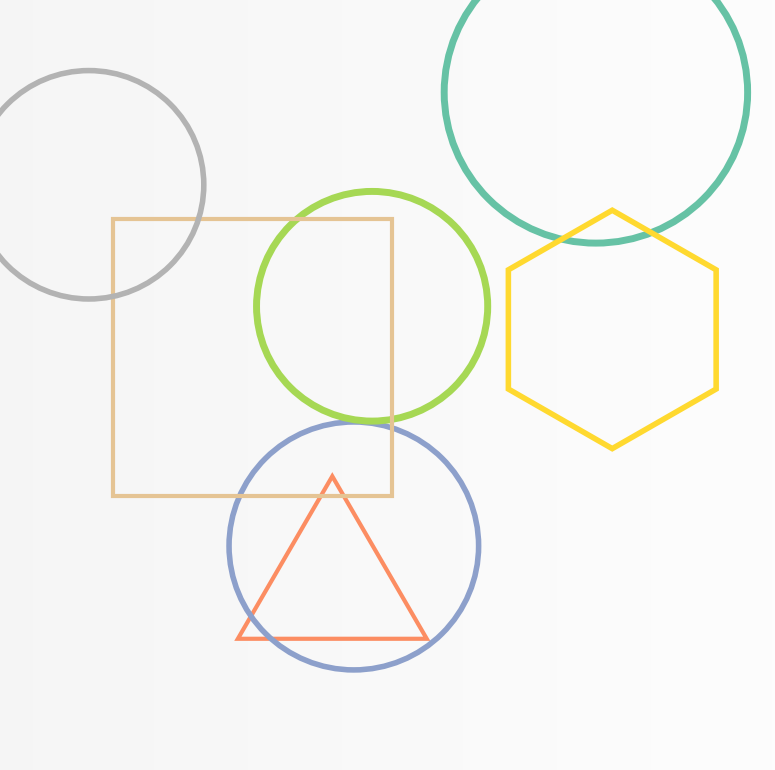[{"shape": "circle", "thickness": 2.5, "radius": 0.98, "center": [0.769, 0.88]}, {"shape": "triangle", "thickness": 1.5, "radius": 0.7, "center": [0.429, 0.241]}, {"shape": "circle", "thickness": 2, "radius": 0.81, "center": [0.457, 0.291]}, {"shape": "circle", "thickness": 2.5, "radius": 0.75, "center": [0.48, 0.602]}, {"shape": "hexagon", "thickness": 2, "radius": 0.77, "center": [0.79, 0.572]}, {"shape": "square", "thickness": 1.5, "radius": 0.9, "center": [0.326, 0.536]}, {"shape": "circle", "thickness": 2, "radius": 0.74, "center": [0.115, 0.76]}]